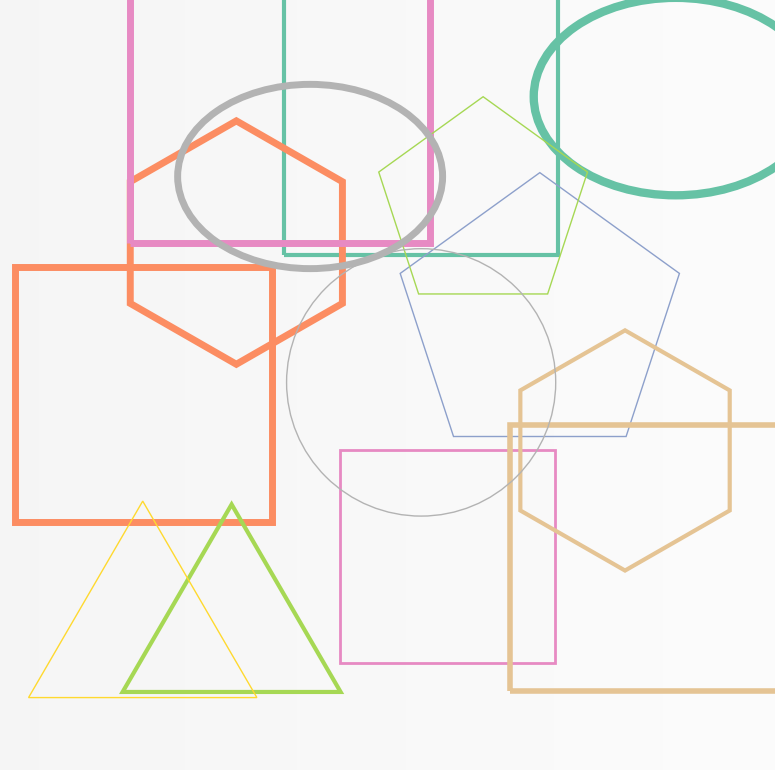[{"shape": "oval", "thickness": 3, "radius": 0.92, "center": [0.872, 0.875]}, {"shape": "square", "thickness": 1.5, "radius": 0.88, "center": [0.543, 0.846]}, {"shape": "square", "thickness": 2.5, "radius": 0.83, "center": [0.185, 0.488]}, {"shape": "hexagon", "thickness": 2.5, "radius": 0.79, "center": [0.305, 0.685]}, {"shape": "pentagon", "thickness": 0.5, "radius": 0.95, "center": [0.697, 0.586]}, {"shape": "square", "thickness": 2.5, "radius": 0.97, "center": [0.361, 0.879]}, {"shape": "square", "thickness": 1, "radius": 0.69, "center": [0.578, 0.277]}, {"shape": "triangle", "thickness": 1.5, "radius": 0.81, "center": [0.299, 0.183]}, {"shape": "pentagon", "thickness": 0.5, "radius": 0.71, "center": [0.623, 0.733]}, {"shape": "triangle", "thickness": 0.5, "radius": 0.85, "center": [0.184, 0.179]}, {"shape": "hexagon", "thickness": 1.5, "radius": 0.78, "center": [0.806, 0.415]}, {"shape": "square", "thickness": 2, "radius": 0.87, "center": [0.831, 0.275]}, {"shape": "circle", "thickness": 0.5, "radius": 0.87, "center": [0.543, 0.503]}, {"shape": "oval", "thickness": 2.5, "radius": 0.85, "center": [0.4, 0.771]}]